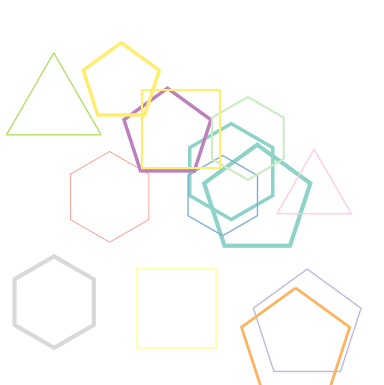[{"shape": "hexagon", "thickness": 2.5, "radius": 0.62, "center": [0.601, 0.554]}, {"shape": "pentagon", "thickness": 3, "radius": 0.72, "center": [0.668, 0.479]}, {"shape": "square", "thickness": 1.5, "radius": 0.51, "center": [0.459, 0.198]}, {"shape": "pentagon", "thickness": 1, "radius": 0.74, "center": [0.798, 0.154]}, {"shape": "hexagon", "thickness": 0.5, "radius": 0.59, "center": [0.285, 0.489]}, {"shape": "hexagon", "thickness": 1, "radius": 0.52, "center": [0.579, 0.492]}, {"shape": "pentagon", "thickness": 2, "radius": 0.74, "center": [0.768, 0.104]}, {"shape": "triangle", "thickness": 1, "radius": 0.71, "center": [0.14, 0.721]}, {"shape": "triangle", "thickness": 1, "radius": 0.56, "center": [0.816, 0.501]}, {"shape": "hexagon", "thickness": 3, "radius": 0.59, "center": [0.141, 0.215]}, {"shape": "pentagon", "thickness": 2.5, "radius": 0.59, "center": [0.435, 0.652]}, {"shape": "hexagon", "thickness": 1.5, "radius": 0.54, "center": [0.644, 0.641]}, {"shape": "square", "thickness": 1.5, "radius": 0.51, "center": [0.47, 0.666]}, {"shape": "pentagon", "thickness": 2.5, "radius": 0.52, "center": [0.315, 0.785]}]